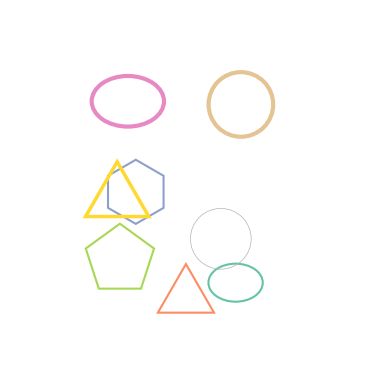[{"shape": "oval", "thickness": 1.5, "radius": 0.35, "center": [0.612, 0.266]}, {"shape": "triangle", "thickness": 1.5, "radius": 0.42, "center": [0.483, 0.23]}, {"shape": "hexagon", "thickness": 1.5, "radius": 0.42, "center": [0.353, 0.502]}, {"shape": "oval", "thickness": 3, "radius": 0.47, "center": [0.332, 0.737]}, {"shape": "pentagon", "thickness": 1.5, "radius": 0.47, "center": [0.311, 0.326]}, {"shape": "triangle", "thickness": 2.5, "radius": 0.47, "center": [0.304, 0.485]}, {"shape": "circle", "thickness": 3, "radius": 0.42, "center": [0.626, 0.729]}, {"shape": "circle", "thickness": 0.5, "radius": 0.39, "center": [0.573, 0.38]}]